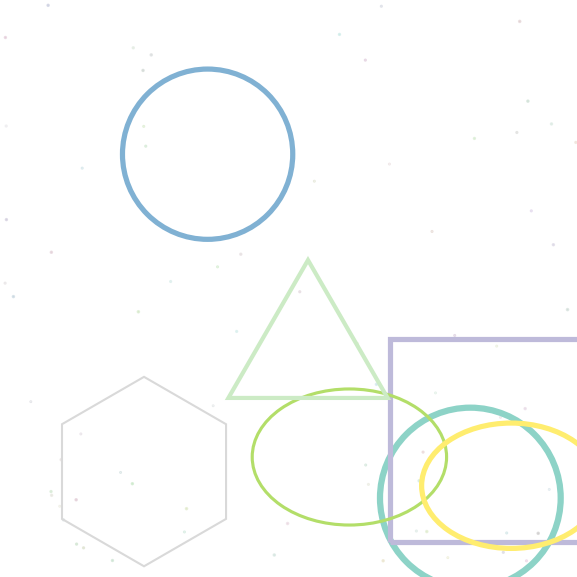[{"shape": "circle", "thickness": 3, "radius": 0.78, "center": [0.814, 0.137]}, {"shape": "square", "thickness": 2.5, "radius": 0.88, "center": [0.851, 0.236]}, {"shape": "circle", "thickness": 2.5, "radius": 0.74, "center": [0.359, 0.732]}, {"shape": "oval", "thickness": 1.5, "radius": 0.84, "center": [0.605, 0.208]}, {"shape": "hexagon", "thickness": 1, "radius": 0.82, "center": [0.249, 0.183]}, {"shape": "triangle", "thickness": 2, "radius": 0.8, "center": [0.533, 0.39]}, {"shape": "oval", "thickness": 2.5, "radius": 0.78, "center": [0.885, 0.158]}]